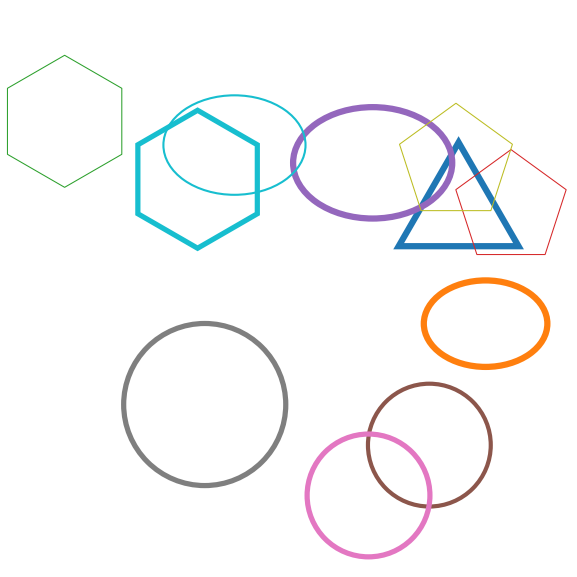[{"shape": "triangle", "thickness": 3, "radius": 0.6, "center": [0.794, 0.633]}, {"shape": "oval", "thickness": 3, "radius": 0.53, "center": [0.841, 0.439]}, {"shape": "hexagon", "thickness": 0.5, "radius": 0.57, "center": [0.112, 0.789]}, {"shape": "pentagon", "thickness": 0.5, "radius": 0.5, "center": [0.885, 0.64]}, {"shape": "oval", "thickness": 3, "radius": 0.69, "center": [0.645, 0.717]}, {"shape": "circle", "thickness": 2, "radius": 0.53, "center": [0.743, 0.228]}, {"shape": "circle", "thickness": 2.5, "radius": 0.53, "center": [0.638, 0.141]}, {"shape": "circle", "thickness": 2.5, "radius": 0.7, "center": [0.354, 0.299]}, {"shape": "pentagon", "thickness": 0.5, "radius": 0.51, "center": [0.79, 0.718]}, {"shape": "hexagon", "thickness": 2.5, "radius": 0.6, "center": [0.342, 0.689]}, {"shape": "oval", "thickness": 1, "radius": 0.62, "center": [0.406, 0.748]}]